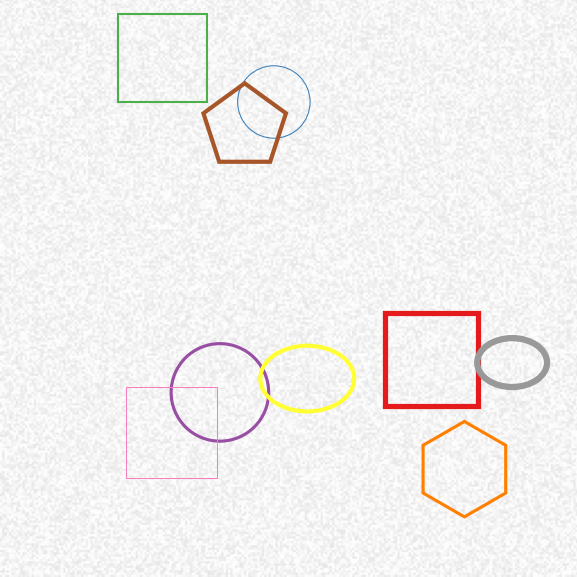[{"shape": "square", "thickness": 2.5, "radius": 0.4, "center": [0.748, 0.377]}, {"shape": "circle", "thickness": 0.5, "radius": 0.31, "center": [0.474, 0.823]}, {"shape": "square", "thickness": 1, "radius": 0.38, "center": [0.281, 0.898]}, {"shape": "circle", "thickness": 1.5, "radius": 0.42, "center": [0.381, 0.32]}, {"shape": "hexagon", "thickness": 1.5, "radius": 0.41, "center": [0.804, 0.187]}, {"shape": "oval", "thickness": 2, "radius": 0.41, "center": [0.532, 0.344]}, {"shape": "pentagon", "thickness": 2, "radius": 0.38, "center": [0.424, 0.78]}, {"shape": "square", "thickness": 0.5, "radius": 0.39, "center": [0.298, 0.251]}, {"shape": "oval", "thickness": 3, "radius": 0.3, "center": [0.887, 0.371]}]